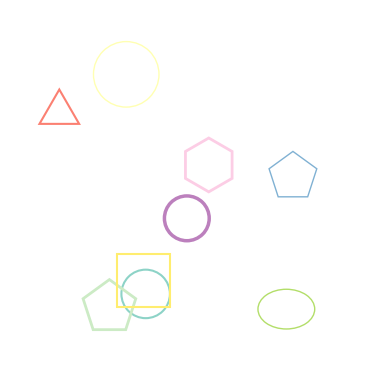[{"shape": "circle", "thickness": 1.5, "radius": 0.31, "center": [0.378, 0.237]}, {"shape": "circle", "thickness": 1, "radius": 0.43, "center": [0.328, 0.807]}, {"shape": "triangle", "thickness": 1.5, "radius": 0.3, "center": [0.154, 0.708]}, {"shape": "pentagon", "thickness": 1, "radius": 0.33, "center": [0.761, 0.542]}, {"shape": "oval", "thickness": 1, "radius": 0.37, "center": [0.744, 0.197]}, {"shape": "hexagon", "thickness": 2, "radius": 0.35, "center": [0.542, 0.572]}, {"shape": "circle", "thickness": 2.5, "radius": 0.29, "center": [0.485, 0.433]}, {"shape": "pentagon", "thickness": 2, "radius": 0.36, "center": [0.284, 0.202]}, {"shape": "square", "thickness": 1.5, "radius": 0.35, "center": [0.373, 0.272]}]